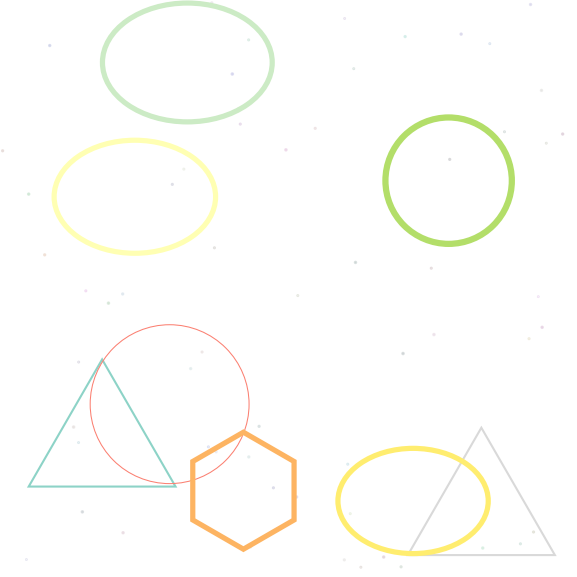[{"shape": "triangle", "thickness": 1, "radius": 0.73, "center": [0.177, 0.23]}, {"shape": "oval", "thickness": 2.5, "radius": 0.7, "center": [0.234, 0.658]}, {"shape": "circle", "thickness": 0.5, "radius": 0.69, "center": [0.294, 0.299]}, {"shape": "hexagon", "thickness": 2.5, "radius": 0.51, "center": [0.422, 0.149]}, {"shape": "circle", "thickness": 3, "radius": 0.55, "center": [0.777, 0.686]}, {"shape": "triangle", "thickness": 1, "radius": 0.74, "center": [0.834, 0.111]}, {"shape": "oval", "thickness": 2.5, "radius": 0.73, "center": [0.324, 0.891]}, {"shape": "oval", "thickness": 2.5, "radius": 0.65, "center": [0.715, 0.132]}]